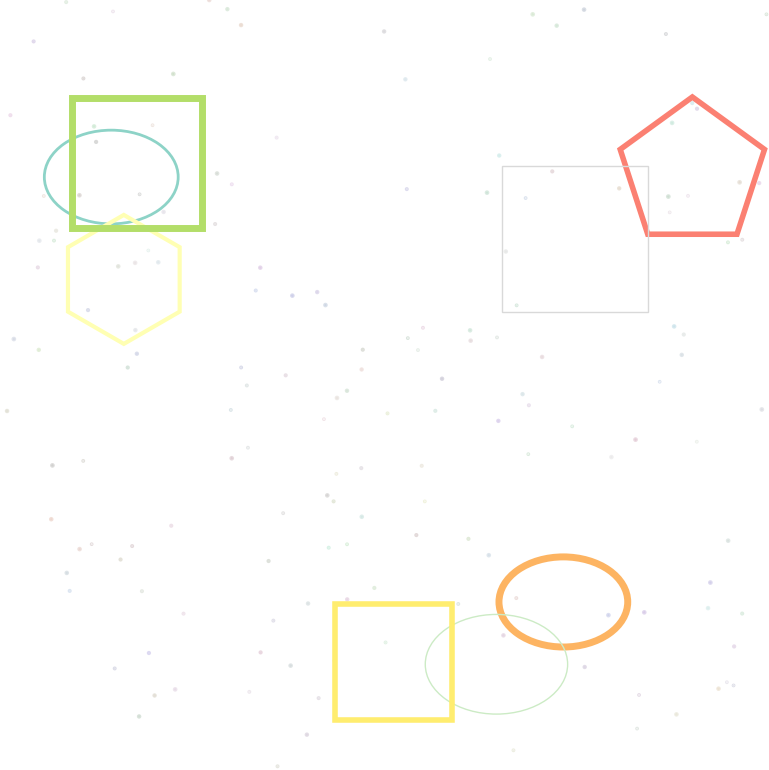[{"shape": "oval", "thickness": 1, "radius": 0.43, "center": [0.144, 0.77]}, {"shape": "hexagon", "thickness": 1.5, "radius": 0.42, "center": [0.161, 0.637]}, {"shape": "pentagon", "thickness": 2, "radius": 0.49, "center": [0.899, 0.775]}, {"shape": "oval", "thickness": 2.5, "radius": 0.42, "center": [0.732, 0.218]}, {"shape": "square", "thickness": 2.5, "radius": 0.42, "center": [0.178, 0.788]}, {"shape": "square", "thickness": 0.5, "radius": 0.47, "center": [0.747, 0.69]}, {"shape": "oval", "thickness": 0.5, "radius": 0.46, "center": [0.645, 0.137]}, {"shape": "square", "thickness": 2, "radius": 0.38, "center": [0.511, 0.14]}]